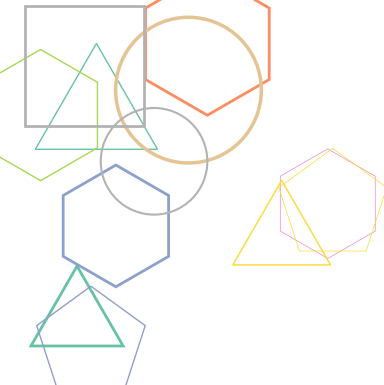[{"shape": "triangle", "thickness": 2, "radius": 0.69, "center": [0.2, 0.17]}, {"shape": "triangle", "thickness": 1, "radius": 0.92, "center": [0.25, 0.704]}, {"shape": "hexagon", "thickness": 2, "radius": 0.93, "center": [0.539, 0.886]}, {"shape": "pentagon", "thickness": 1, "radius": 0.74, "center": [0.236, 0.108]}, {"shape": "hexagon", "thickness": 2, "radius": 0.79, "center": [0.301, 0.413]}, {"shape": "hexagon", "thickness": 0.5, "radius": 0.71, "center": [0.851, 0.471]}, {"shape": "hexagon", "thickness": 1, "radius": 0.85, "center": [0.106, 0.701]}, {"shape": "pentagon", "thickness": 0.5, "radius": 0.74, "center": [0.864, 0.467]}, {"shape": "triangle", "thickness": 1, "radius": 0.73, "center": [0.732, 0.385]}, {"shape": "circle", "thickness": 2.5, "radius": 0.95, "center": [0.49, 0.766]}, {"shape": "square", "thickness": 2, "radius": 0.78, "center": [0.22, 0.829]}, {"shape": "circle", "thickness": 1.5, "radius": 0.69, "center": [0.4, 0.581]}]